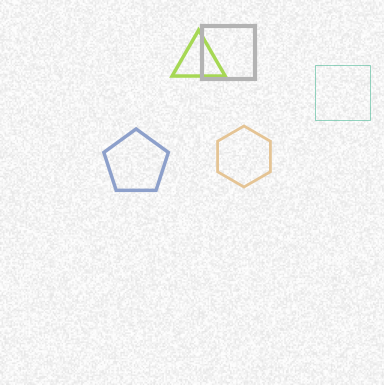[{"shape": "square", "thickness": 0.5, "radius": 0.36, "center": [0.89, 0.76]}, {"shape": "pentagon", "thickness": 2.5, "radius": 0.44, "center": [0.354, 0.577]}, {"shape": "triangle", "thickness": 2.5, "radius": 0.4, "center": [0.516, 0.842]}, {"shape": "hexagon", "thickness": 2, "radius": 0.4, "center": [0.634, 0.594]}, {"shape": "square", "thickness": 3, "radius": 0.34, "center": [0.592, 0.864]}]